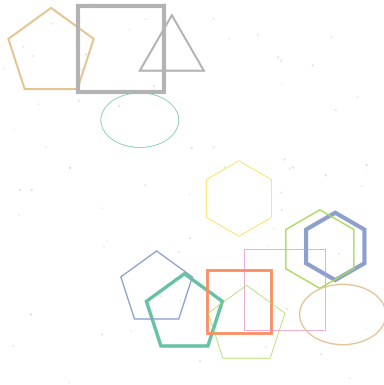[{"shape": "pentagon", "thickness": 2.5, "radius": 0.52, "center": [0.479, 0.185]}, {"shape": "oval", "thickness": 0.5, "radius": 0.51, "center": [0.363, 0.688]}, {"shape": "square", "thickness": 2, "radius": 0.41, "center": [0.621, 0.218]}, {"shape": "pentagon", "thickness": 1, "radius": 0.49, "center": [0.407, 0.25]}, {"shape": "hexagon", "thickness": 3, "radius": 0.44, "center": [0.871, 0.36]}, {"shape": "square", "thickness": 0.5, "radius": 0.53, "center": [0.739, 0.247]}, {"shape": "pentagon", "thickness": 0.5, "radius": 0.52, "center": [0.64, 0.154]}, {"shape": "hexagon", "thickness": 1, "radius": 0.51, "center": [0.831, 0.353]}, {"shape": "hexagon", "thickness": 0.5, "radius": 0.49, "center": [0.62, 0.484]}, {"shape": "oval", "thickness": 1, "radius": 0.56, "center": [0.89, 0.183]}, {"shape": "pentagon", "thickness": 1.5, "radius": 0.58, "center": [0.133, 0.863]}, {"shape": "triangle", "thickness": 1.5, "radius": 0.48, "center": [0.446, 0.864]}, {"shape": "square", "thickness": 3, "radius": 0.56, "center": [0.314, 0.873]}]